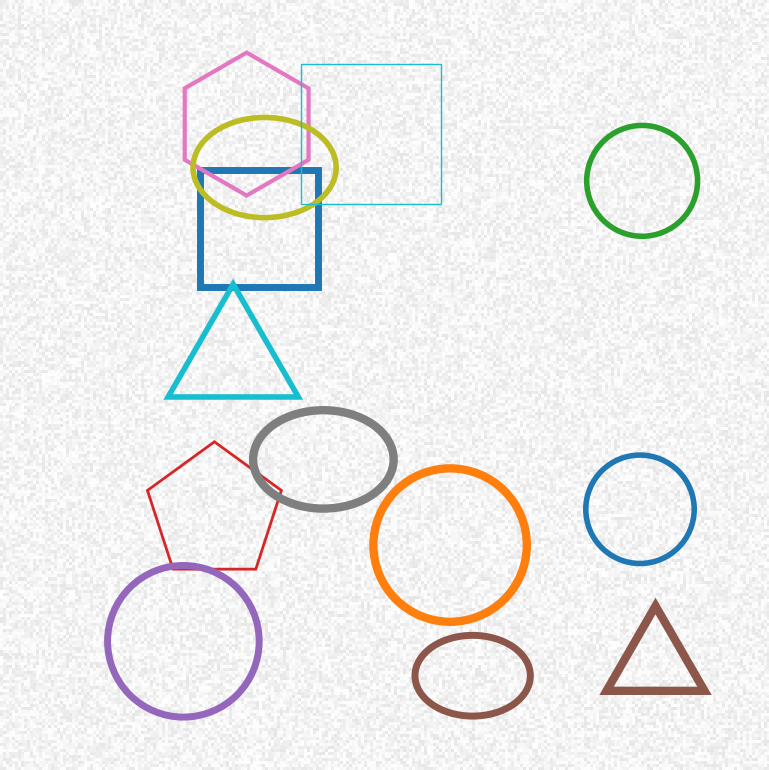[{"shape": "square", "thickness": 2.5, "radius": 0.38, "center": [0.336, 0.704]}, {"shape": "circle", "thickness": 2, "radius": 0.35, "center": [0.831, 0.339]}, {"shape": "circle", "thickness": 3, "radius": 0.5, "center": [0.585, 0.292]}, {"shape": "circle", "thickness": 2, "radius": 0.36, "center": [0.834, 0.765]}, {"shape": "pentagon", "thickness": 1, "radius": 0.46, "center": [0.278, 0.335]}, {"shape": "circle", "thickness": 2.5, "radius": 0.49, "center": [0.238, 0.167]}, {"shape": "oval", "thickness": 2.5, "radius": 0.37, "center": [0.614, 0.122]}, {"shape": "triangle", "thickness": 3, "radius": 0.37, "center": [0.851, 0.14]}, {"shape": "hexagon", "thickness": 1.5, "radius": 0.46, "center": [0.32, 0.839]}, {"shape": "oval", "thickness": 3, "radius": 0.46, "center": [0.42, 0.403]}, {"shape": "oval", "thickness": 2, "radius": 0.46, "center": [0.344, 0.782]}, {"shape": "triangle", "thickness": 2, "radius": 0.49, "center": [0.303, 0.533]}, {"shape": "square", "thickness": 0.5, "radius": 0.45, "center": [0.482, 0.826]}]